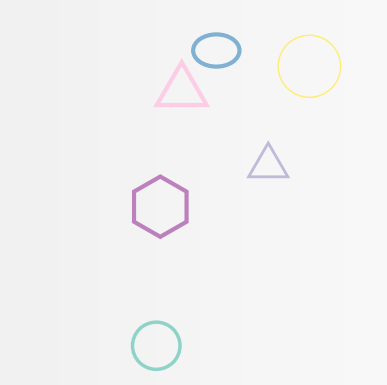[{"shape": "circle", "thickness": 2.5, "radius": 0.31, "center": [0.403, 0.102]}, {"shape": "triangle", "thickness": 2, "radius": 0.29, "center": [0.692, 0.57]}, {"shape": "oval", "thickness": 3, "radius": 0.3, "center": [0.558, 0.869]}, {"shape": "triangle", "thickness": 3, "radius": 0.37, "center": [0.469, 0.764]}, {"shape": "hexagon", "thickness": 3, "radius": 0.39, "center": [0.414, 0.463]}, {"shape": "circle", "thickness": 1, "radius": 0.4, "center": [0.798, 0.828]}]